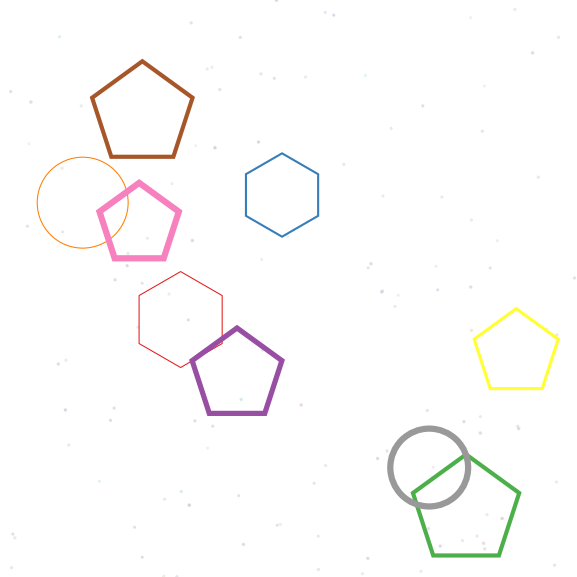[{"shape": "hexagon", "thickness": 0.5, "radius": 0.42, "center": [0.313, 0.446]}, {"shape": "hexagon", "thickness": 1, "radius": 0.36, "center": [0.488, 0.661]}, {"shape": "pentagon", "thickness": 2, "radius": 0.48, "center": [0.807, 0.116]}, {"shape": "pentagon", "thickness": 2.5, "radius": 0.41, "center": [0.41, 0.349]}, {"shape": "circle", "thickness": 0.5, "radius": 0.39, "center": [0.143, 0.648]}, {"shape": "pentagon", "thickness": 1.5, "radius": 0.38, "center": [0.894, 0.388]}, {"shape": "pentagon", "thickness": 2, "radius": 0.46, "center": [0.246, 0.802]}, {"shape": "pentagon", "thickness": 3, "radius": 0.36, "center": [0.241, 0.61]}, {"shape": "circle", "thickness": 3, "radius": 0.34, "center": [0.743, 0.19]}]